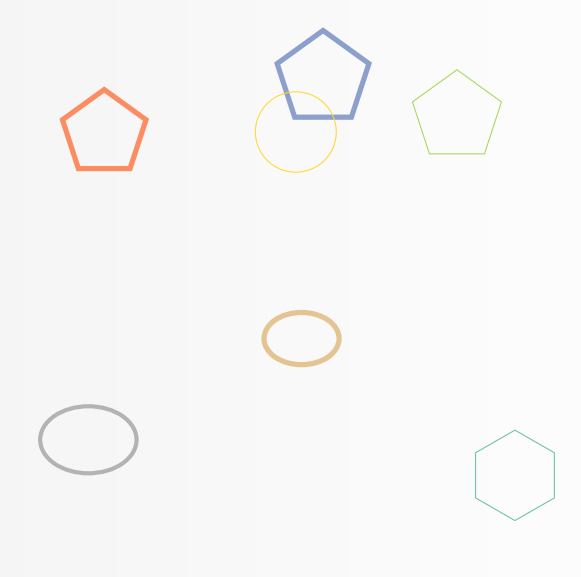[{"shape": "hexagon", "thickness": 0.5, "radius": 0.39, "center": [0.886, 0.176]}, {"shape": "pentagon", "thickness": 2.5, "radius": 0.38, "center": [0.179, 0.768]}, {"shape": "pentagon", "thickness": 2.5, "radius": 0.42, "center": [0.556, 0.863]}, {"shape": "pentagon", "thickness": 0.5, "radius": 0.4, "center": [0.786, 0.798]}, {"shape": "circle", "thickness": 0.5, "radius": 0.35, "center": [0.509, 0.771]}, {"shape": "oval", "thickness": 2.5, "radius": 0.32, "center": [0.519, 0.413]}, {"shape": "oval", "thickness": 2, "radius": 0.41, "center": [0.152, 0.238]}]